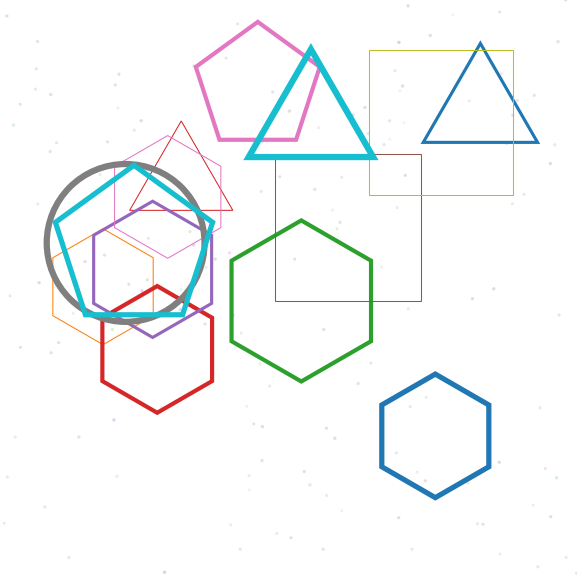[{"shape": "triangle", "thickness": 1.5, "radius": 0.57, "center": [0.832, 0.81]}, {"shape": "hexagon", "thickness": 2.5, "radius": 0.54, "center": [0.754, 0.244]}, {"shape": "hexagon", "thickness": 0.5, "radius": 0.5, "center": [0.178, 0.503]}, {"shape": "hexagon", "thickness": 2, "radius": 0.7, "center": [0.522, 0.478]}, {"shape": "triangle", "thickness": 0.5, "radius": 0.52, "center": [0.314, 0.686]}, {"shape": "hexagon", "thickness": 2, "radius": 0.55, "center": [0.272, 0.394]}, {"shape": "hexagon", "thickness": 1.5, "radius": 0.59, "center": [0.264, 0.533]}, {"shape": "square", "thickness": 0.5, "radius": 0.64, "center": [0.603, 0.605]}, {"shape": "hexagon", "thickness": 0.5, "radius": 0.53, "center": [0.29, 0.658]}, {"shape": "pentagon", "thickness": 2, "radius": 0.56, "center": [0.446, 0.848]}, {"shape": "circle", "thickness": 3, "radius": 0.68, "center": [0.218, 0.578]}, {"shape": "square", "thickness": 0.5, "radius": 0.62, "center": [0.763, 0.787]}, {"shape": "pentagon", "thickness": 2.5, "radius": 0.72, "center": [0.232, 0.57]}, {"shape": "triangle", "thickness": 3, "radius": 0.62, "center": [0.538, 0.789]}]